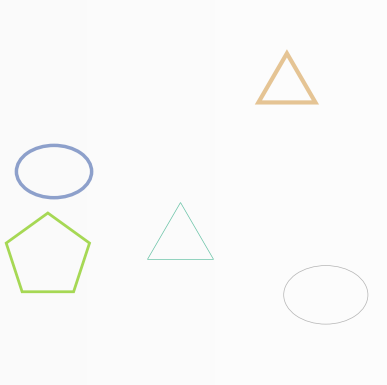[{"shape": "triangle", "thickness": 0.5, "radius": 0.49, "center": [0.466, 0.376]}, {"shape": "oval", "thickness": 2.5, "radius": 0.49, "center": [0.139, 0.554]}, {"shape": "pentagon", "thickness": 2, "radius": 0.57, "center": [0.124, 0.334]}, {"shape": "triangle", "thickness": 3, "radius": 0.42, "center": [0.74, 0.776]}, {"shape": "oval", "thickness": 0.5, "radius": 0.54, "center": [0.841, 0.234]}]